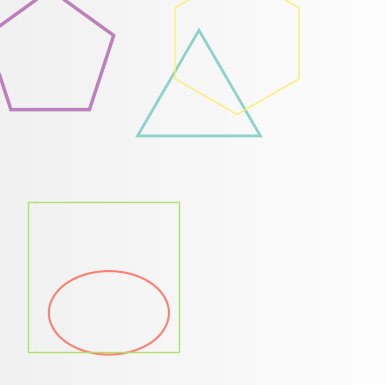[{"shape": "triangle", "thickness": 2, "radius": 0.92, "center": [0.513, 0.739]}, {"shape": "oval", "thickness": 1.5, "radius": 0.77, "center": [0.281, 0.187]}, {"shape": "square", "thickness": 1, "radius": 0.97, "center": [0.267, 0.281]}, {"shape": "pentagon", "thickness": 2.5, "radius": 0.86, "center": [0.129, 0.855]}, {"shape": "hexagon", "thickness": 1, "radius": 0.92, "center": [0.612, 0.888]}]